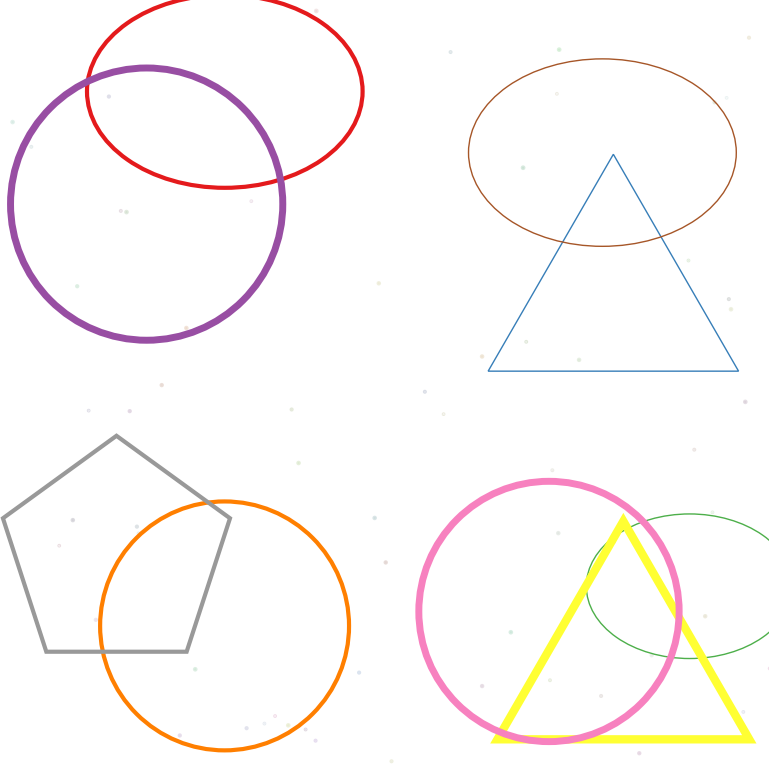[{"shape": "oval", "thickness": 1.5, "radius": 0.89, "center": [0.292, 0.881]}, {"shape": "triangle", "thickness": 0.5, "radius": 0.94, "center": [0.797, 0.612]}, {"shape": "oval", "thickness": 0.5, "radius": 0.67, "center": [0.896, 0.239]}, {"shape": "circle", "thickness": 2.5, "radius": 0.88, "center": [0.19, 0.735]}, {"shape": "circle", "thickness": 1.5, "radius": 0.81, "center": [0.292, 0.187]}, {"shape": "triangle", "thickness": 3, "radius": 0.94, "center": [0.81, 0.134]}, {"shape": "oval", "thickness": 0.5, "radius": 0.87, "center": [0.782, 0.802]}, {"shape": "circle", "thickness": 2.5, "radius": 0.85, "center": [0.713, 0.206]}, {"shape": "pentagon", "thickness": 1.5, "radius": 0.78, "center": [0.151, 0.279]}]